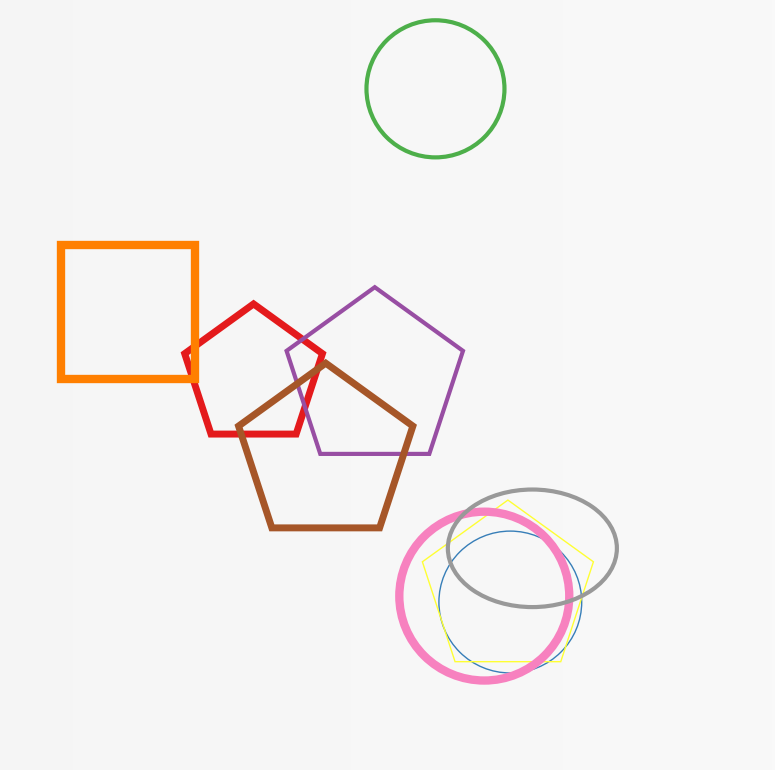[{"shape": "pentagon", "thickness": 2.5, "radius": 0.47, "center": [0.327, 0.512]}, {"shape": "circle", "thickness": 0.5, "radius": 0.46, "center": [0.658, 0.218]}, {"shape": "circle", "thickness": 1.5, "radius": 0.45, "center": [0.562, 0.885]}, {"shape": "pentagon", "thickness": 1.5, "radius": 0.6, "center": [0.484, 0.507]}, {"shape": "square", "thickness": 3, "radius": 0.43, "center": [0.165, 0.595]}, {"shape": "pentagon", "thickness": 0.5, "radius": 0.58, "center": [0.655, 0.235]}, {"shape": "pentagon", "thickness": 2.5, "radius": 0.59, "center": [0.42, 0.41]}, {"shape": "circle", "thickness": 3, "radius": 0.55, "center": [0.625, 0.226]}, {"shape": "oval", "thickness": 1.5, "radius": 0.55, "center": [0.687, 0.288]}]